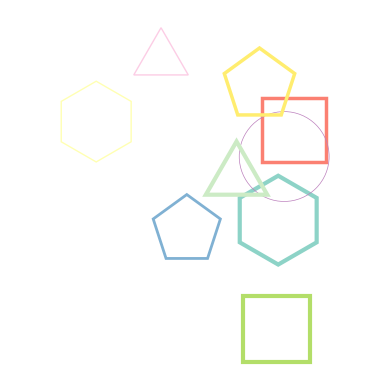[{"shape": "hexagon", "thickness": 3, "radius": 0.58, "center": [0.723, 0.428]}, {"shape": "hexagon", "thickness": 1, "radius": 0.52, "center": [0.25, 0.684]}, {"shape": "square", "thickness": 2.5, "radius": 0.42, "center": [0.763, 0.663]}, {"shape": "pentagon", "thickness": 2, "radius": 0.46, "center": [0.485, 0.403]}, {"shape": "square", "thickness": 3, "radius": 0.43, "center": [0.718, 0.146]}, {"shape": "triangle", "thickness": 1, "radius": 0.41, "center": [0.418, 0.846]}, {"shape": "circle", "thickness": 0.5, "radius": 0.58, "center": [0.738, 0.593]}, {"shape": "triangle", "thickness": 3, "radius": 0.46, "center": [0.614, 0.54]}, {"shape": "pentagon", "thickness": 2.5, "radius": 0.48, "center": [0.674, 0.779]}]